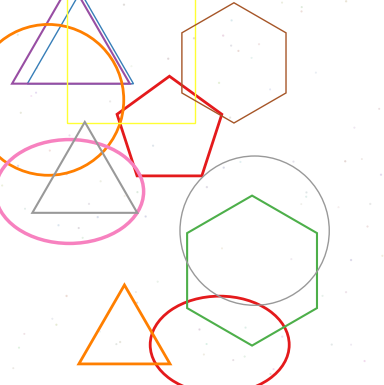[{"shape": "pentagon", "thickness": 2, "radius": 0.72, "center": [0.44, 0.659]}, {"shape": "oval", "thickness": 2, "radius": 0.9, "center": [0.571, 0.104]}, {"shape": "triangle", "thickness": 1, "radius": 0.8, "center": [0.209, 0.862]}, {"shape": "hexagon", "thickness": 1.5, "radius": 0.97, "center": [0.655, 0.297]}, {"shape": "triangle", "thickness": 1.5, "radius": 0.88, "center": [0.184, 0.871]}, {"shape": "triangle", "thickness": 2, "radius": 0.68, "center": [0.323, 0.123]}, {"shape": "circle", "thickness": 2, "radius": 0.98, "center": [0.126, 0.741]}, {"shape": "square", "thickness": 1, "radius": 0.83, "center": [0.34, 0.846]}, {"shape": "hexagon", "thickness": 1, "radius": 0.78, "center": [0.608, 0.837]}, {"shape": "oval", "thickness": 2.5, "radius": 0.96, "center": [0.18, 0.503]}, {"shape": "triangle", "thickness": 1.5, "radius": 0.79, "center": [0.22, 0.526]}, {"shape": "circle", "thickness": 1, "radius": 0.97, "center": [0.661, 0.401]}]